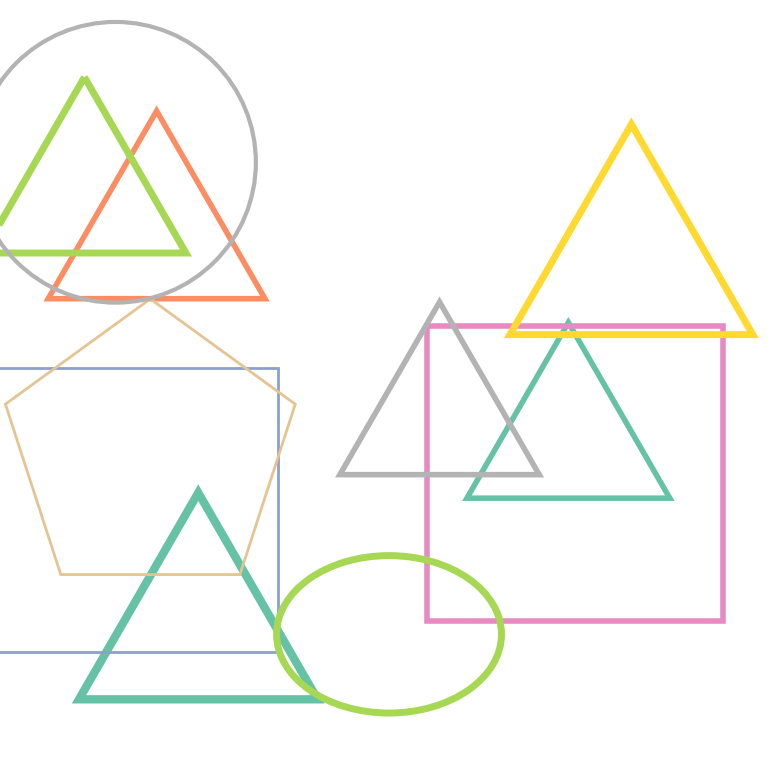[{"shape": "triangle", "thickness": 2, "radius": 0.76, "center": [0.738, 0.429]}, {"shape": "triangle", "thickness": 3, "radius": 0.89, "center": [0.258, 0.181]}, {"shape": "triangle", "thickness": 2, "radius": 0.81, "center": [0.203, 0.693]}, {"shape": "square", "thickness": 1, "radius": 0.92, "center": [0.177, 0.338]}, {"shape": "square", "thickness": 2, "radius": 0.96, "center": [0.747, 0.385]}, {"shape": "oval", "thickness": 2.5, "radius": 0.73, "center": [0.505, 0.176]}, {"shape": "triangle", "thickness": 2.5, "radius": 0.76, "center": [0.11, 0.748]}, {"shape": "triangle", "thickness": 2.5, "radius": 0.91, "center": [0.82, 0.656]}, {"shape": "pentagon", "thickness": 1, "radius": 0.99, "center": [0.195, 0.414]}, {"shape": "triangle", "thickness": 2, "radius": 0.75, "center": [0.571, 0.458]}, {"shape": "circle", "thickness": 1.5, "radius": 0.91, "center": [0.15, 0.789]}]